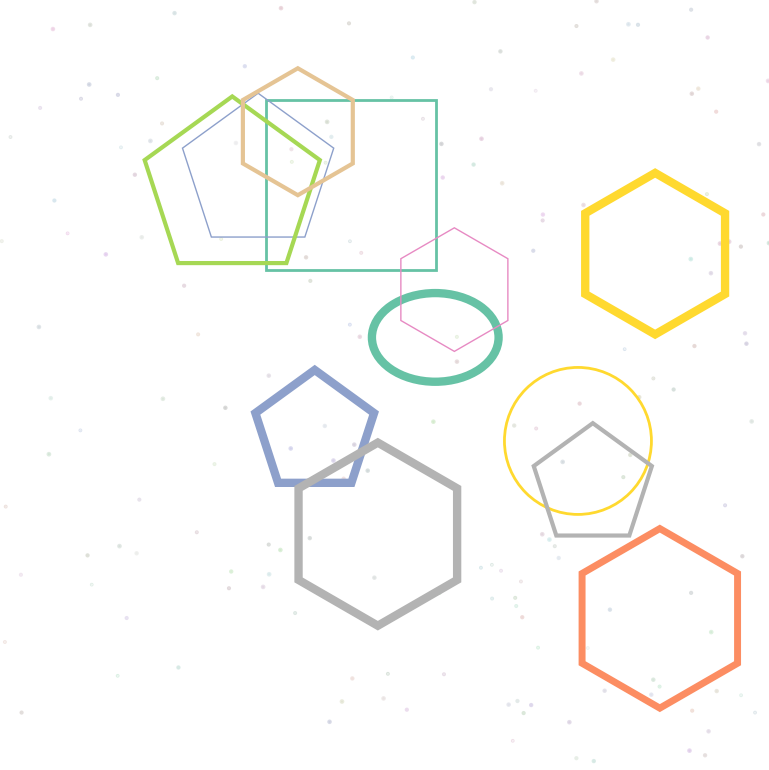[{"shape": "oval", "thickness": 3, "radius": 0.41, "center": [0.565, 0.562]}, {"shape": "square", "thickness": 1, "radius": 0.55, "center": [0.456, 0.76]}, {"shape": "hexagon", "thickness": 2.5, "radius": 0.58, "center": [0.857, 0.197]}, {"shape": "pentagon", "thickness": 3, "radius": 0.41, "center": [0.409, 0.439]}, {"shape": "pentagon", "thickness": 0.5, "radius": 0.52, "center": [0.335, 0.776]}, {"shape": "hexagon", "thickness": 0.5, "radius": 0.4, "center": [0.59, 0.624]}, {"shape": "pentagon", "thickness": 1.5, "radius": 0.6, "center": [0.302, 0.755]}, {"shape": "hexagon", "thickness": 3, "radius": 0.52, "center": [0.851, 0.671]}, {"shape": "circle", "thickness": 1, "radius": 0.48, "center": [0.751, 0.427]}, {"shape": "hexagon", "thickness": 1.5, "radius": 0.41, "center": [0.387, 0.829]}, {"shape": "pentagon", "thickness": 1.5, "radius": 0.4, "center": [0.77, 0.37]}, {"shape": "hexagon", "thickness": 3, "radius": 0.59, "center": [0.491, 0.306]}]